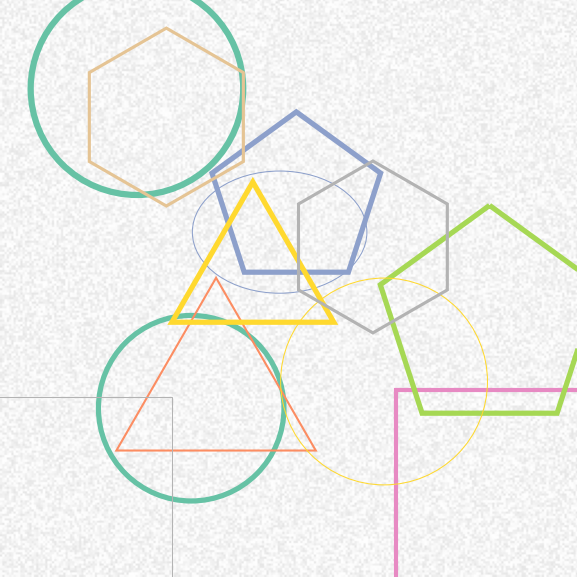[{"shape": "circle", "thickness": 3, "radius": 0.92, "center": [0.237, 0.846]}, {"shape": "circle", "thickness": 2.5, "radius": 0.8, "center": [0.331, 0.292]}, {"shape": "triangle", "thickness": 1, "radius": 1.0, "center": [0.374, 0.319]}, {"shape": "oval", "thickness": 0.5, "radius": 0.76, "center": [0.484, 0.597]}, {"shape": "pentagon", "thickness": 2.5, "radius": 0.77, "center": [0.513, 0.652]}, {"shape": "square", "thickness": 2, "radius": 0.83, "center": [0.85, 0.159]}, {"shape": "pentagon", "thickness": 2.5, "radius": 0.99, "center": [0.848, 0.445]}, {"shape": "triangle", "thickness": 2.5, "radius": 0.81, "center": [0.438, 0.522]}, {"shape": "circle", "thickness": 0.5, "radius": 0.9, "center": [0.665, 0.339]}, {"shape": "hexagon", "thickness": 1.5, "radius": 0.77, "center": [0.288, 0.796]}, {"shape": "square", "thickness": 0.5, "radius": 0.98, "center": [0.101, 0.116]}, {"shape": "hexagon", "thickness": 1.5, "radius": 0.74, "center": [0.646, 0.572]}]